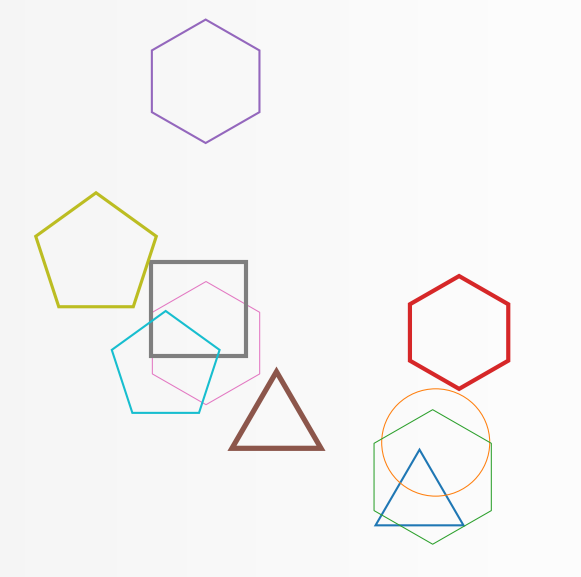[{"shape": "triangle", "thickness": 1, "radius": 0.44, "center": [0.722, 0.133]}, {"shape": "circle", "thickness": 0.5, "radius": 0.46, "center": [0.75, 0.233]}, {"shape": "hexagon", "thickness": 0.5, "radius": 0.58, "center": [0.744, 0.173]}, {"shape": "hexagon", "thickness": 2, "radius": 0.49, "center": [0.79, 0.423]}, {"shape": "hexagon", "thickness": 1, "radius": 0.53, "center": [0.354, 0.858]}, {"shape": "triangle", "thickness": 2.5, "radius": 0.44, "center": [0.476, 0.267]}, {"shape": "hexagon", "thickness": 0.5, "radius": 0.53, "center": [0.354, 0.405]}, {"shape": "square", "thickness": 2, "radius": 0.41, "center": [0.342, 0.465]}, {"shape": "pentagon", "thickness": 1.5, "radius": 0.55, "center": [0.165, 0.556]}, {"shape": "pentagon", "thickness": 1, "radius": 0.49, "center": [0.285, 0.363]}]